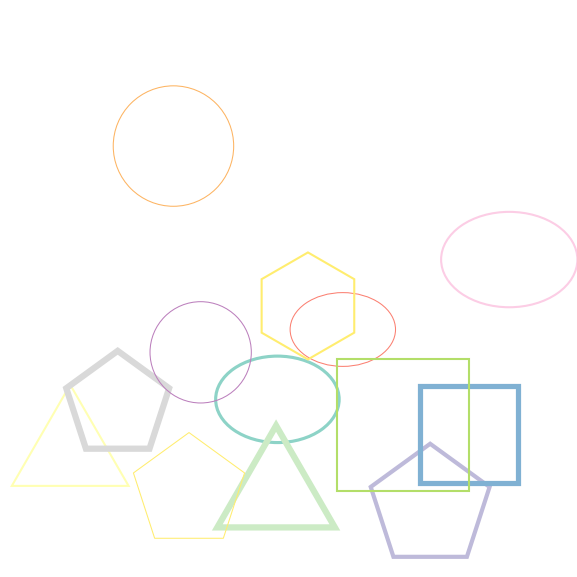[{"shape": "oval", "thickness": 1.5, "radius": 0.53, "center": [0.48, 0.308]}, {"shape": "triangle", "thickness": 1, "radius": 0.58, "center": [0.122, 0.216]}, {"shape": "pentagon", "thickness": 2, "radius": 0.54, "center": [0.745, 0.122]}, {"shape": "oval", "thickness": 0.5, "radius": 0.46, "center": [0.594, 0.429]}, {"shape": "square", "thickness": 2.5, "radius": 0.42, "center": [0.813, 0.247]}, {"shape": "circle", "thickness": 0.5, "radius": 0.52, "center": [0.3, 0.746]}, {"shape": "square", "thickness": 1, "radius": 0.57, "center": [0.697, 0.263]}, {"shape": "oval", "thickness": 1, "radius": 0.59, "center": [0.882, 0.55]}, {"shape": "pentagon", "thickness": 3, "radius": 0.47, "center": [0.204, 0.298]}, {"shape": "circle", "thickness": 0.5, "radius": 0.44, "center": [0.347, 0.389]}, {"shape": "triangle", "thickness": 3, "radius": 0.59, "center": [0.478, 0.145]}, {"shape": "pentagon", "thickness": 0.5, "radius": 0.51, "center": [0.327, 0.149]}, {"shape": "hexagon", "thickness": 1, "radius": 0.46, "center": [0.533, 0.469]}]